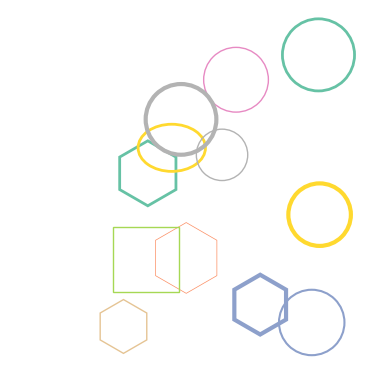[{"shape": "circle", "thickness": 2, "radius": 0.47, "center": [0.827, 0.857]}, {"shape": "hexagon", "thickness": 2, "radius": 0.42, "center": [0.384, 0.55]}, {"shape": "hexagon", "thickness": 0.5, "radius": 0.46, "center": [0.484, 0.33]}, {"shape": "hexagon", "thickness": 3, "radius": 0.39, "center": [0.676, 0.209]}, {"shape": "circle", "thickness": 1.5, "radius": 0.43, "center": [0.81, 0.162]}, {"shape": "circle", "thickness": 1, "radius": 0.42, "center": [0.613, 0.793]}, {"shape": "square", "thickness": 1, "radius": 0.43, "center": [0.38, 0.326]}, {"shape": "circle", "thickness": 3, "radius": 0.41, "center": [0.83, 0.442]}, {"shape": "oval", "thickness": 2, "radius": 0.44, "center": [0.446, 0.616]}, {"shape": "hexagon", "thickness": 1, "radius": 0.35, "center": [0.321, 0.152]}, {"shape": "circle", "thickness": 1, "radius": 0.33, "center": [0.577, 0.598]}, {"shape": "circle", "thickness": 3, "radius": 0.46, "center": [0.47, 0.69]}]